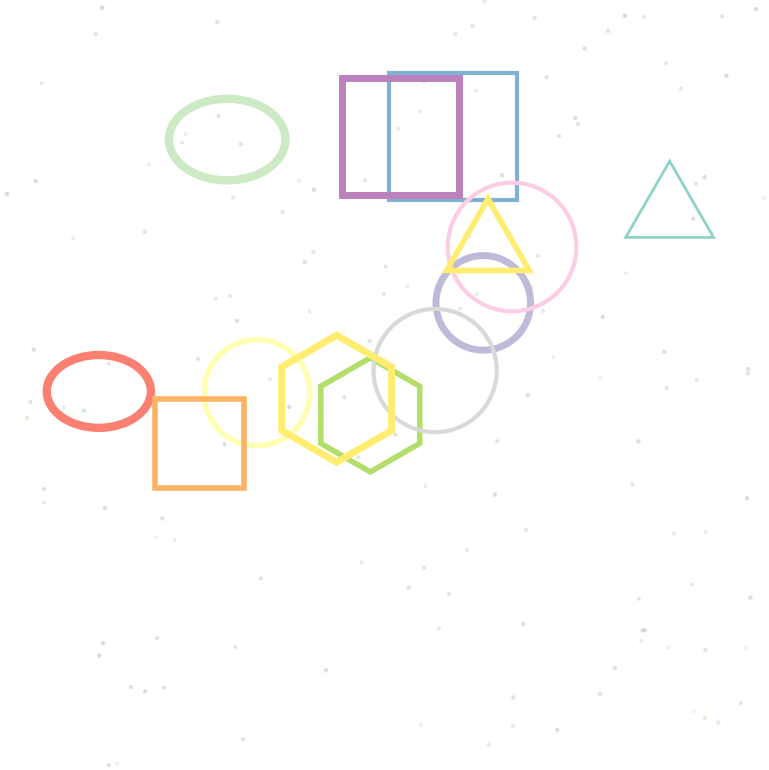[{"shape": "triangle", "thickness": 1, "radius": 0.33, "center": [0.87, 0.725]}, {"shape": "circle", "thickness": 2, "radius": 0.34, "center": [0.334, 0.49]}, {"shape": "circle", "thickness": 2.5, "radius": 0.31, "center": [0.628, 0.607]}, {"shape": "oval", "thickness": 3, "radius": 0.34, "center": [0.128, 0.492]}, {"shape": "square", "thickness": 1.5, "radius": 0.41, "center": [0.588, 0.823]}, {"shape": "square", "thickness": 2, "radius": 0.29, "center": [0.259, 0.425]}, {"shape": "hexagon", "thickness": 2, "radius": 0.37, "center": [0.481, 0.461]}, {"shape": "circle", "thickness": 1.5, "radius": 0.42, "center": [0.665, 0.679]}, {"shape": "circle", "thickness": 1.5, "radius": 0.4, "center": [0.565, 0.519]}, {"shape": "square", "thickness": 2.5, "radius": 0.38, "center": [0.52, 0.823]}, {"shape": "oval", "thickness": 3, "radius": 0.38, "center": [0.295, 0.819]}, {"shape": "triangle", "thickness": 2, "radius": 0.31, "center": [0.634, 0.68]}, {"shape": "hexagon", "thickness": 2.5, "radius": 0.41, "center": [0.437, 0.482]}]